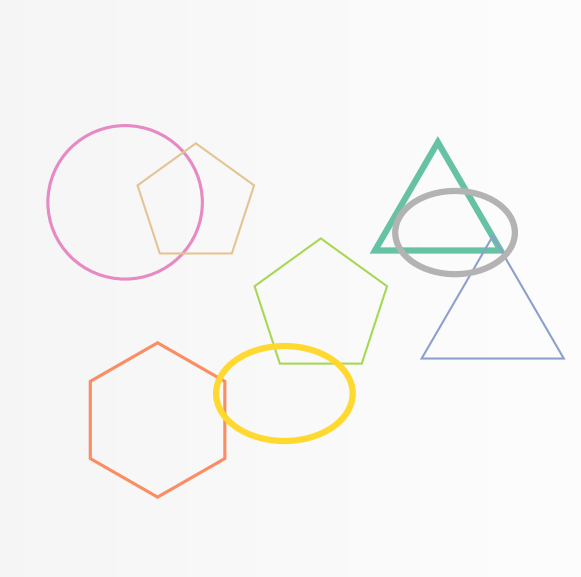[{"shape": "triangle", "thickness": 3, "radius": 0.62, "center": [0.753, 0.628]}, {"shape": "hexagon", "thickness": 1.5, "radius": 0.67, "center": [0.271, 0.272]}, {"shape": "triangle", "thickness": 1, "radius": 0.71, "center": [0.848, 0.449]}, {"shape": "circle", "thickness": 1.5, "radius": 0.66, "center": [0.215, 0.649]}, {"shape": "pentagon", "thickness": 1, "radius": 0.6, "center": [0.552, 0.466]}, {"shape": "oval", "thickness": 3, "radius": 0.59, "center": [0.489, 0.318]}, {"shape": "pentagon", "thickness": 1, "radius": 0.53, "center": [0.337, 0.646]}, {"shape": "oval", "thickness": 3, "radius": 0.51, "center": [0.783, 0.596]}]